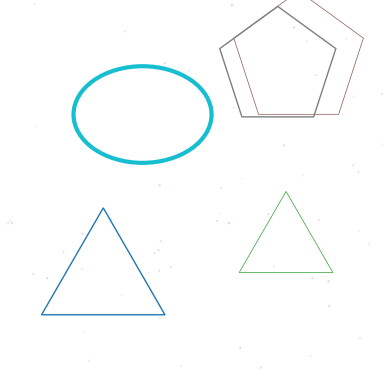[{"shape": "triangle", "thickness": 1, "radius": 0.93, "center": [0.268, 0.275]}, {"shape": "triangle", "thickness": 0.5, "radius": 0.7, "center": [0.743, 0.362]}, {"shape": "pentagon", "thickness": 0.5, "radius": 0.88, "center": [0.776, 0.846]}, {"shape": "pentagon", "thickness": 1, "radius": 0.79, "center": [0.722, 0.825]}, {"shape": "oval", "thickness": 3, "radius": 0.9, "center": [0.37, 0.702]}]